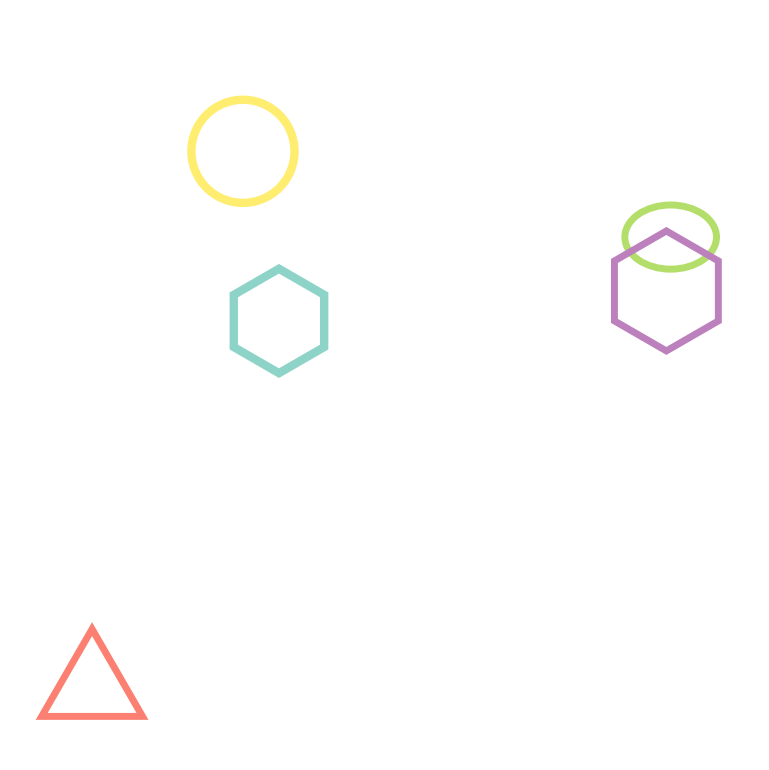[{"shape": "hexagon", "thickness": 3, "radius": 0.34, "center": [0.362, 0.583]}, {"shape": "triangle", "thickness": 2.5, "radius": 0.38, "center": [0.12, 0.107]}, {"shape": "oval", "thickness": 2.5, "radius": 0.3, "center": [0.871, 0.692]}, {"shape": "hexagon", "thickness": 2.5, "radius": 0.39, "center": [0.865, 0.622]}, {"shape": "circle", "thickness": 3, "radius": 0.33, "center": [0.316, 0.804]}]